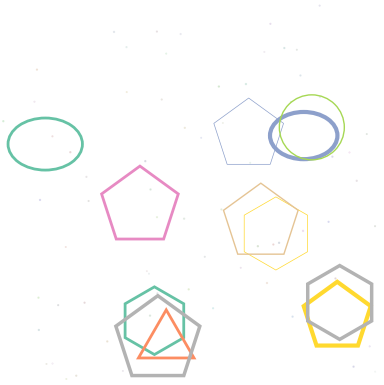[{"shape": "oval", "thickness": 2, "radius": 0.48, "center": [0.117, 0.626]}, {"shape": "hexagon", "thickness": 2, "radius": 0.44, "center": [0.401, 0.167]}, {"shape": "triangle", "thickness": 2, "radius": 0.42, "center": [0.432, 0.112]}, {"shape": "pentagon", "thickness": 0.5, "radius": 0.48, "center": [0.646, 0.65]}, {"shape": "oval", "thickness": 3, "radius": 0.44, "center": [0.789, 0.648]}, {"shape": "pentagon", "thickness": 2, "radius": 0.52, "center": [0.363, 0.464]}, {"shape": "circle", "thickness": 1, "radius": 0.42, "center": [0.81, 0.669]}, {"shape": "pentagon", "thickness": 3, "radius": 0.46, "center": [0.876, 0.177]}, {"shape": "hexagon", "thickness": 0.5, "radius": 0.47, "center": [0.717, 0.394]}, {"shape": "pentagon", "thickness": 1, "radius": 0.51, "center": [0.677, 0.422]}, {"shape": "hexagon", "thickness": 2.5, "radius": 0.48, "center": [0.882, 0.214]}, {"shape": "pentagon", "thickness": 2.5, "radius": 0.57, "center": [0.41, 0.117]}]